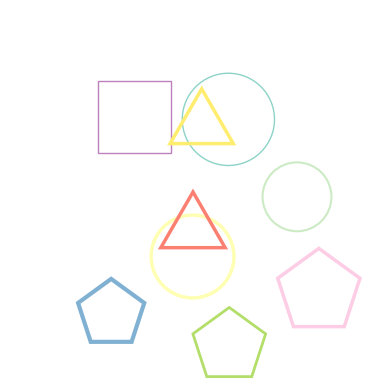[{"shape": "circle", "thickness": 1, "radius": 0.6, "center": [0.593, 0.69]}, {"shape": "circle", "thickness": 2.5, "radius": 0.54, "center": [0.5, 0.334]}, {"shape": "triangle", "thickness": 2.5, "radius": 0.48, "center": [0.501, 0.405]}, {"shape": "pentagon", "thickness": 3, "radius": 0.45, "center": [0.289, 0.185]}, {"shape": "pentagon", "thickness": 2, "radius": 0.5, "center": [0.595, 0.102]}, {"shape": "pentagon", "thickness": 2.5, "radius": 0.56, "center": [0.828, 0.242]}, {"shape": "square", "thickness": 1, "radius": 0.47, "center": [0.349, 0.696]}, {"shape": "circle", "thickness": 1.5, "radius": 0.45, "center": [0.771, 0.489]}, {"shape": "triangle", "thickness": 2.5, "radius": 0.47, "center": [0.524, 0.674]}]